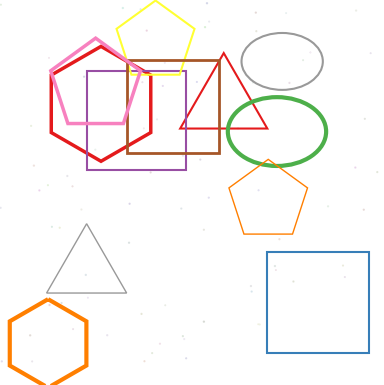[{"shape": "triangle", "thickness": 1.5, "radius": 0.65, "center": [0.581, 0.731]}, {"shape": "hexagon", "thickness": 2.5, "radius": 0.75, "center": [0.262, 0.73]}, {"shape": "square", "thickness": 1.5, "radius": 0.66, "center": [0.825, 0.215]}, {"shape": "oval", "thickness": 3, "radius": 0.64, "center": [0.719, 0.658]}, {"shape": "square", "thickness": 1.5, "radius": 0.65, "center": [0.354, 0.688]}, {"shape": "hexagon", "thickness": 3, "radius": 0.57, "center": [0.125, 0.108]}, {"shape": "pentagon", "thickness": 1, "radius": 0.54, "center": [0.697, 0.479]}, {"shape": "pentagon", "thickness": 1.5, "radius": 0.53, "center": [0.404, 0.892]}, {"shape": "square", "thickness": 2, "radius": 0.6, "center": [0.449, 0.722]}, {"shape": "pentagon", "thickness": 2.5, "radius": 0.61, "center": [0.248, 0.778]}, {"shape": "triangle", "thickness": 1, "radius": 0.6, "center": [0.225, 0.299]}, {"shape": "oval", "thickness": 1.5, "radius": 0.53, "center": [0.733, 0.84]}]